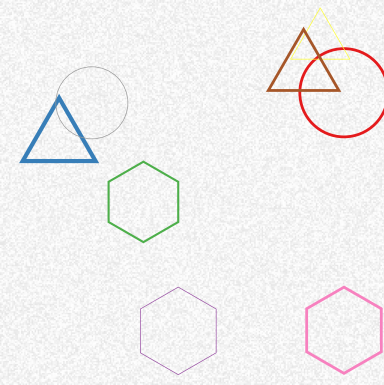[{"shape": "circle", "thickness": 2, "radius": 0.57, "center": [0.893, 0.759]}, {"shape": "triangle", "thickness": 3, "radius": 0.55, "center": [0.154, 0.636]}, {"shape": "hexagon", "thickness": 1.5, "radius": 0.52, "center": [0.373, 0.476]}, {"shape": "hexagon", "thickness": 0.5, "radius": 0.57, "center": [0.463, 0.141]}, {"shape": "triangle", "thickness": 0.5, "radius": 0.44, "center": [0.832, 0.891]}, {"shape": "triangle", "thickness": 2, "radius": 0.53, "center": [0.789, 0.818]}, {"shape": "hexagon", "thickness": 2, "radius": 0.56, "center": [0.893, 0.142]}, {"shape": "circle", "thickness": 0.5, "radius": 0.47, "center": [0.239, 0.733]}]